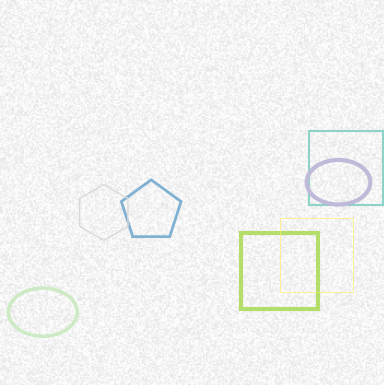[{"shape": "square", "thickness": 1.5, "radius": 0.48, "center": [0.898, 0.563]}, {"shape": "oval", "thickness": 3, "radius": 0.41, "center": [0.879, 0.527]}, {"shape": "pentagon", "thickness": 2, "radius": 0.41, "center": [0.393, 0.451]}, {"shape": "square", "thickness": 3, "radius": 0.5, "center": [0.727, 0.296]}, {"shape": "hexagon", "thickness": 1, "radius": 0.36, "center": [0.27, 0.448]}, {"shape": "oval", "thickness": 2.5, "radius": 0.45, "center": [0.111, 0.189]}, {"shape": "square", "thickness": 0.5, "radius": 0.48, "center": [0.822, 0.337]}]